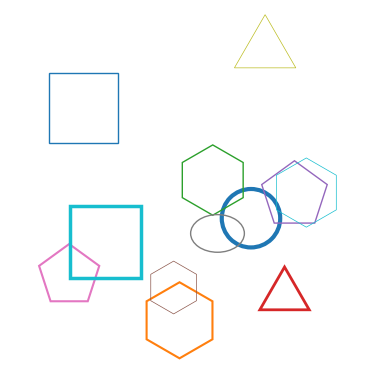[{"shape": "square", "thickness": 1, "radius": 0.45, "center": [0.217, 0.719]}, {"shape": "circle", "thickness": 3, "radius": 0.38, "center": [0.652, 0.433]}, {"shape": "hexagon", "thickness": 1.5, "radius": 0.49, "center": [0.466, 0.168]}, {"shape": "hexagon", "thickness": 1, "radius": 0.46, "center": [0.553, 0.532]}, {"shape": "triangle", "thickness": 2, "radius": 0.37, "center": [0.739, 0.232]}, {"shape": "pentagon", "thickness": 1, "radius": 0.45, "center": [0.765, 0.493]}, {"shape": "hexagon", "thickness": 0.5, "radius": 0.34, "center": [0.451, 0.253]}, {"shape": "pentagon", "thickness": 1.5, "radius": 0.41, "center": [0.18, 0.284]}, {"shape": "oval", "thickness": 1, "radius": 0.35, "center": [0.565, 0.394]}, {"shape": "triangle", "thickness": 0.5, "radius": 0.46, "center": [0.689, 0.87]}, {"shape": "square", "thickness": 2.5, "radius": 0.46, "center": [0.275, 0.372]}, {"shape": "hexagon", "thickness": 0.5, "radius": 0.45, "center": [0.796, 0.5]}]